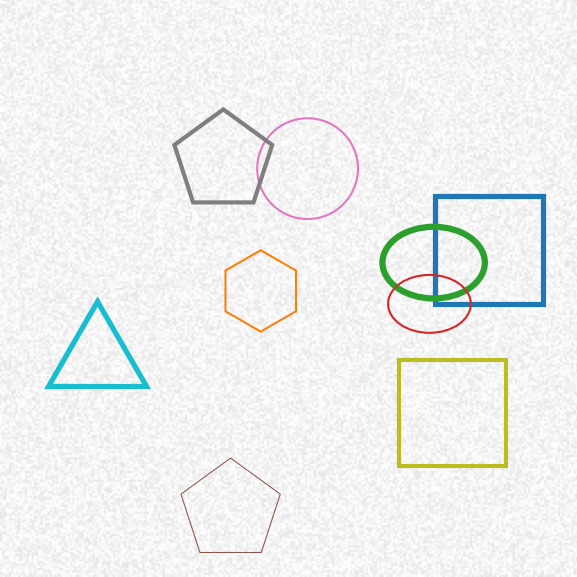[{"shape": "square", "thickness": 2.5, "radius": 0.47, "center": [0.847, 0.567]}, {"shape": "hexagon", "thickness": 1, "radius": 0.35, "center": [0.451, 0.495]}, {"shape": "oval", "thickness": 3, "radius": 0.44, "center": [0.751, 0.544]}, {"shape": "oval", "thickness": 1, "radius": 0.36, "center": [0.744, 0.473]}, {"shape": "pentagon", "thickness": 0.5, "radius": 0.45, "center": [0.399, 0.116]}, {"shape": "circle", "thickness": 1, "radius": 0.44, "center": [0.533, 0.707]}, {"shape": "pentagon", "thickness": 2, "radius": 0.45, "center": [0.387, 0.721]}, {"shape": "square", "thickness": 2, "radius": 0.46, "center": [0.783, 0.284]}, {"shape": "triangle", "thickness": 2.5, "radius": 0.49, "center": [0.169, 0.379]}]